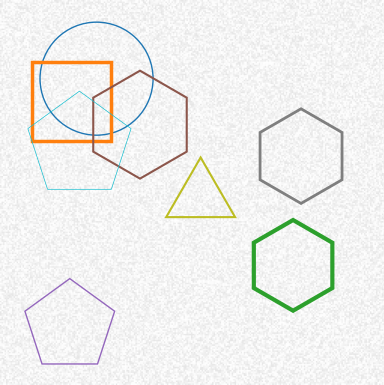[{"shape": "circle", "thickness": 1, "radius": 0.73, "center": [0.251, 0.796]}, {"shape": "square", "thickness": 2.5, "radius": 0.51, "center": [0.185, 0.736]}, {"shape": "hexagon", "thickness": 3, "radius": 0.59, "center": [0.761, 0.311]}, {"shape": "pentagon", "thickness": 1, "radius": 0.61, "center": [0.181, 0.154]}, {"shape": "hexagon", "thickness": 1.5, "radius": 0.7, "center": [0.364, 0.676]}, {"shape": "hexagon", "thickness": 2, "radius": 0.61, "center": [0.782, 0.595]}, {"shape": "triangle", "thickness": 1.5, "radius": 0.52, "center": [0.521, 0.488]}, {"shape": "pentagon", "thickness": 0.5, "radius": 0.7, "center": [0.206, 0.622]}]